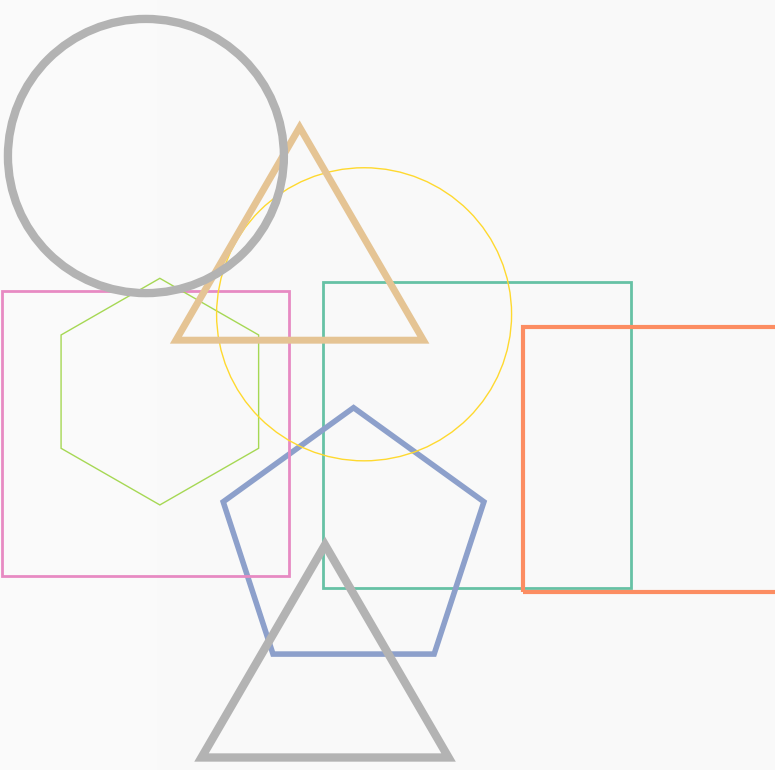[{"shape": "square", "thickness": 1, "radius": 0.99, "center": [0.615, 0.435]}, {"shape": "square", "thickness": 1.5, "radius": 0.86, "center": [0.848, 0.404]}, {"shape": "pentagon", "thickness": 2, "radius": 0.88, "center": [0.456, 0.294]}, {"shape": "square", "thickness": 1, "radius": 0.93, "center": [0.187, 0.437]}, {"shape": "hexagon", "thickness": 0.5, "radius": 0.74, "center": [0.206, 0.491]}, {"shape": "circle", "thickness": 0.5, "radius": 0.95, "center": [0.47, 0.592]}, {"shape": "triangle", "thickness": 2.5, "radius": 0.92, "center": [0.387, 0.65]}, {"shape": "triangle", "thickness": 3, "radius": 0.92, "center": [0.419, 0.108]}, {"shape": "circle", "thickness": 3, "radius": 0.89, "center": [0.188, 0.797]}]